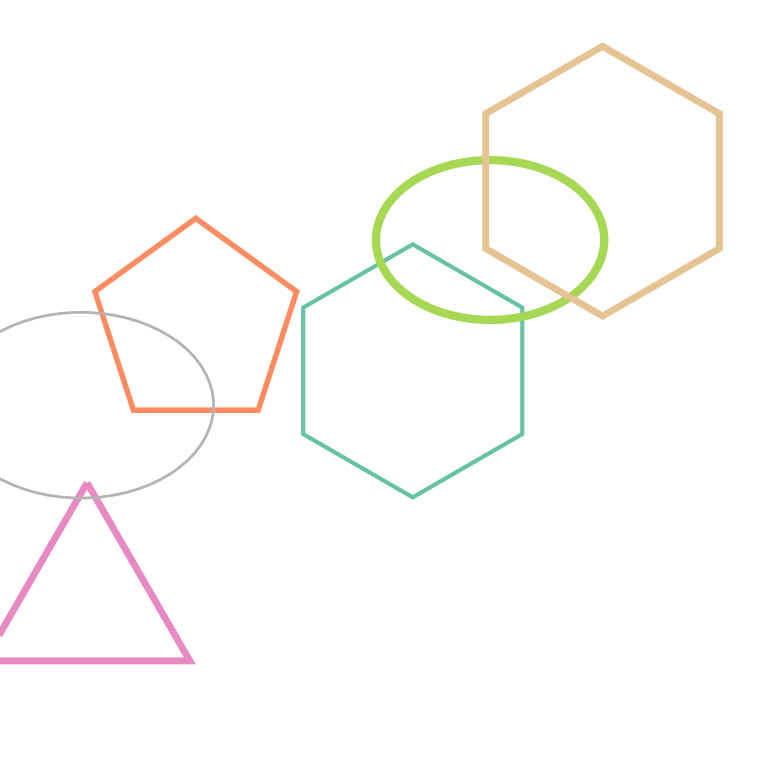[{"shape": "hexagon", "thickness": 1.5, "radius": 0.82, "center": [0.536, 0.518]}, {"shape": "pentagon", "thickness": 2, "radius": 0.69, "center": [0.254, 0.579]}, {"shape": "triangle", "thickness": 2.5, "radius": 0.77, "center": [0.113, 0.219]}, {"shape": "oval", "thickness": 3, "radius": 0.74, "center": [0.636, 0.688]}, {"shape": "hexagon", "thickness": 2.5, "radius": 0.88, "center": [0.782, 0.765]}, {"shape": "oval", "thickness": 1, "radius": 0.86, "center": [0.105, 0.474]}]